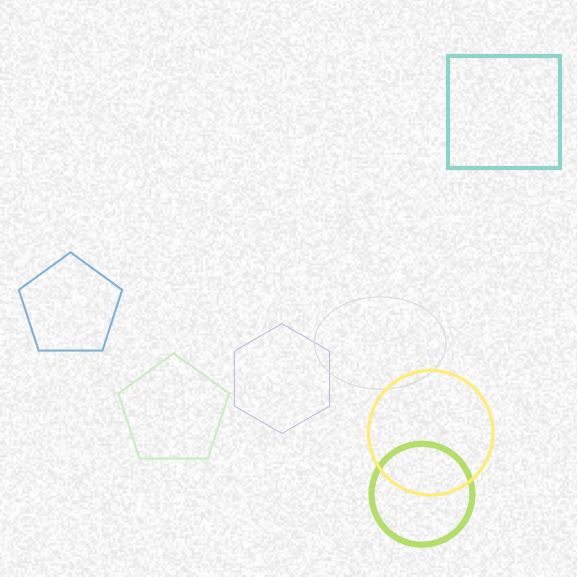[{"shape": "square", "thickness": 2, "radius": 0.48, "center": [0.873, 0.805]}, {"shape": "hexagon", "thickness": 0.5, "radius": 0.48, "center": [0.488, 0.344]}, {"shape": "pentagon", "thickness": 1, "radius": 0.47, "center": [0.122, 0.468]}, {"shape": "circle", "thickness": 3, "radius": 0.44, "center": [0.731, 0.143]}, {"shape": "oval", "thickness": 0.5, "radius": 0.57, "center": [0.658, 0.405]}, {"shape": "pentagon", "thickness": 1, "radius": 0.5, "center": [0.301, 0.287]}, {"shape": "circle", "thickness": 1.5, "radius": 0.54, "center": [0.746, 0.25]}]